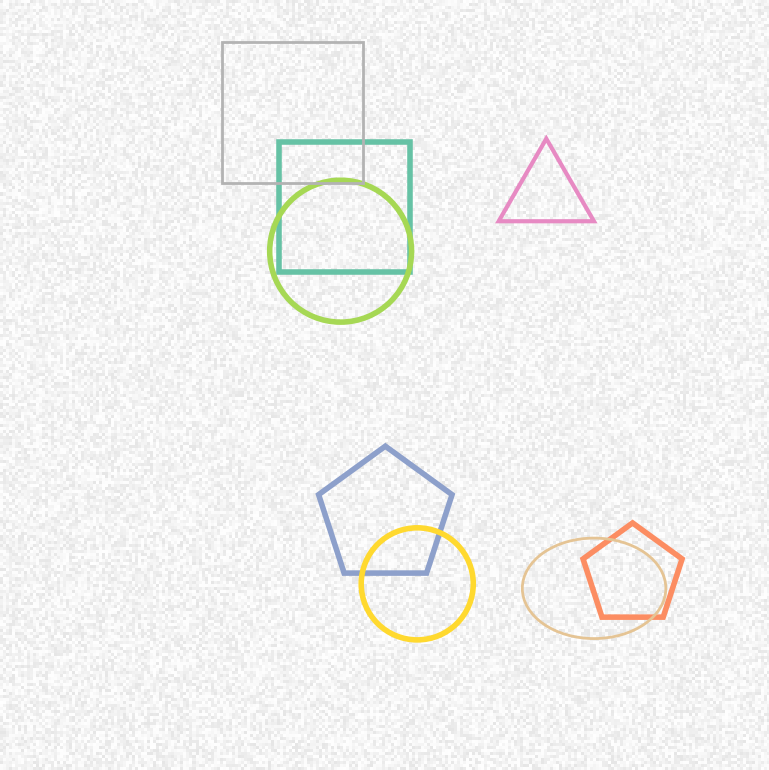[{"shape": "square", "thickness": 2, "radius": 0.42, "center": [0.447, 0.731]}, {"shape": "pentagon", "thickness": 2, "radius": 0.34, "center": [0.822, 0.253]}, {"shape": "pentagon", "thickness": 2, "radius": 0.46, "center": [0.5, 0.329]}, {"shape": "triangle", "thickness": 1.5, "radius": 0.36, "center": [0.709, 0.748]}, {"shape": "circle", "thickness": 2, "radius": 0.46, "center": [0.442, 0.674]}, {"shape": "circle", "thickness": 2, "radius": 0.36, "center": [0.542, 0.242]}, {"shape": "oval", "thickness": 1, "radius": 0.47, "center": [0.772, 0.236]}, {"shape": "square", "thickness": 1, "radius": 0.46, "center": [0.38, 0.854]}]